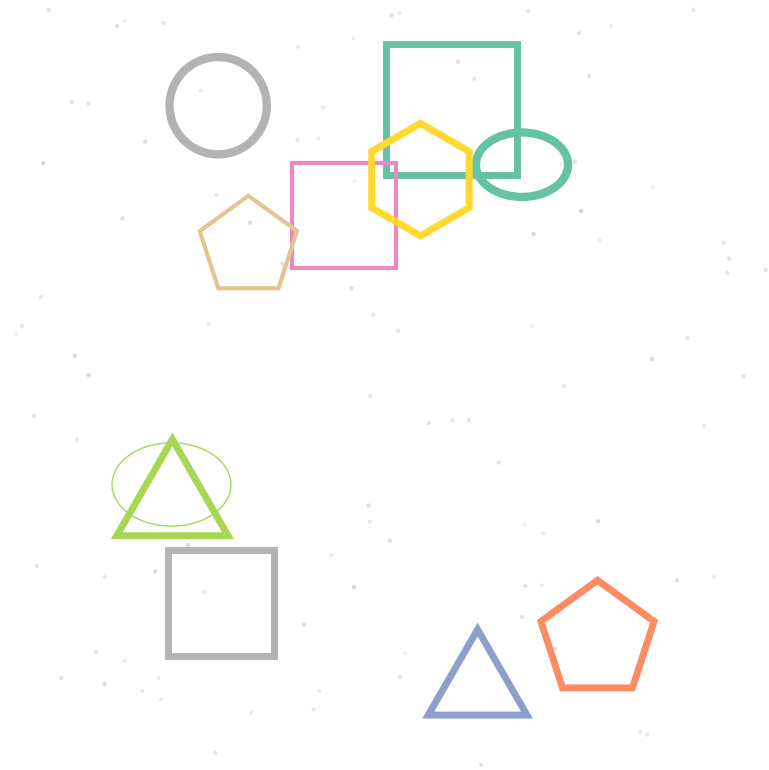[{"shape": "square", "thickness": 2.5, "radius": 0.43, "center": [0.586, 0.858]}, {"shape": "oval", "thickness": 3, "radius": 0.3, "center": [0.678, 0.786]}, {"shape": "pentagon", "thickness": 2.5, "radius": 0.39, "center": [0.776, 0.169]}, {"shape": "triangle", "thickness": 2.5, "radius": 0.37, "center": [0.62, 0.108]}, {"shape": "square", "thickness": 1.5, "radius": 0.34, "center": [0.447, 0.72]}, {"shape": "triangle", "thickness": 2.5, "radius": 0.42, "center": [0.224, 0.346]}, {"shape": "oval", "thickness": 0.5, "radius": 0.39, "center": [0.223, 0.371]}, {"shape": "hexagon", "thickness": 2.5, "radius": 0.37, "center": [0.546, 0.767]}, {"shape": "pentagon", "thickness": 1.5, "radius": 0.33, "center": [0.323, 0.679]}, {"shape": "circle", "thickness": 3, "radius": 0.32, "center": [0.283, 0.863]}, {"shape": "square", "thickness": 2.5, "radius": 0.34, "center": [0.287, 0.217]}]